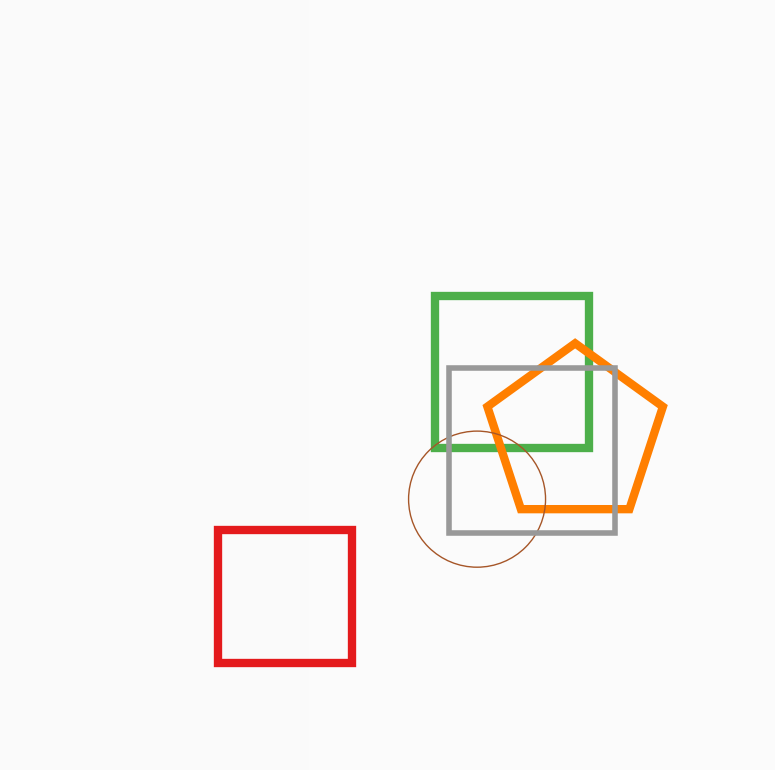[{"shape": "square", "thickness": 3, "radius": 0.43, "center": [0.367, 0.225]}, {"shape": "square", "thickness": 3, "radius": 0.5, "center": [0.661, 0.517]}, {"shape": "pentagon", "thickness": 3, "radius": 0.6, "center": [0.742, 0.435]}, {"shape": "circle", "thickness": 0.5, "radius": 0.44, "center": [0.616, 0.352]}, {"shape": "square", "thickness": 2, "radius": 0.54, "center": [0.687, 0.415]}]